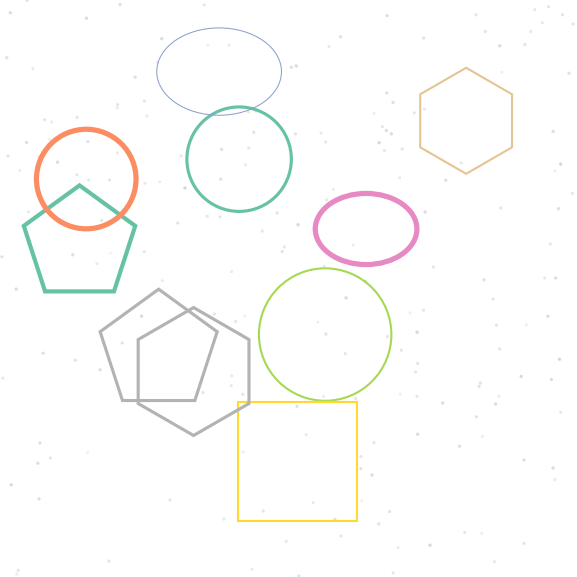[{"shape": "pentagon", "thickness": 2, "radius": 0.51, "center": [0.138, 0.577]}, {"shape": "circle", "thickness": 1.5, "radius": 0.45, "center": [0.414, 0.724]}, {"shape": "circle", "thickness": 2.5, "radius": 0.43, "center": [0.149, 0.689]}, {"shape": "oval", "thickness": 0.5, "radius": 0.54, "center": [0.379, 0.875]}, {"shape": "oval", "thickness": 2.5, "radius": 0.44, "center": [0.634, 0.603]}, {"shape": "circle", "thickness": 1, "radius": 0.57, "center": [0.563, 0.42]}, {"shape": "square", "thickness": 1, "radius": 0.51, "center": [0.516, 0.2]}, {"shape": "hexagon", "thickness": 1, "radius": 0.46, "center": [0.807, 0.79]}, {"shape": "hexagon", "thickness": 1.5, "radius": 0.55, "center": [0.335, 0.356]}, {"shape": "pentagon", "thickness": 1.5, "radius": 0.53, "center": [0.275, 0.392]}]